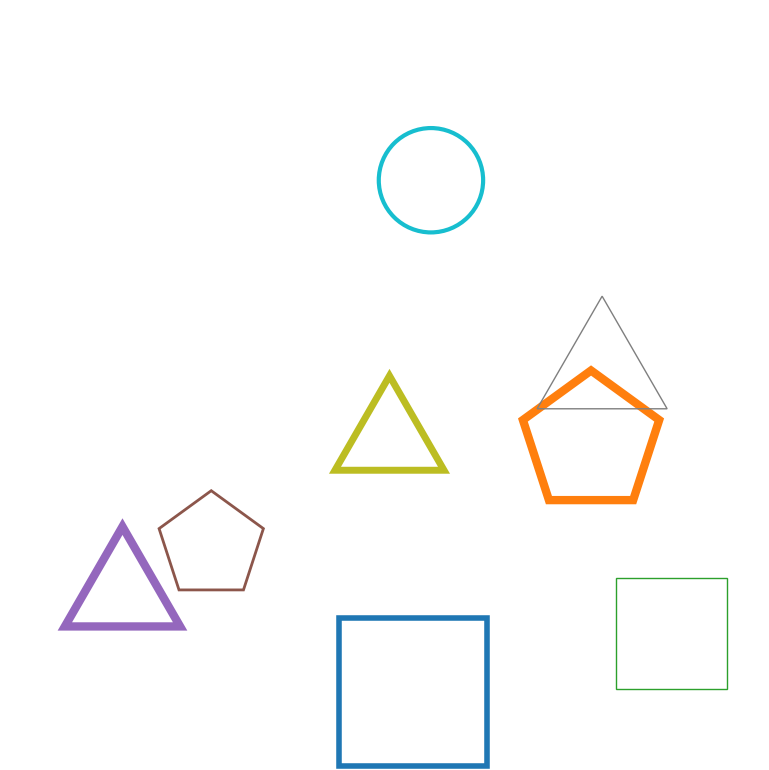[{"shape": "square", "thickness": 2, "radius": 0.48, "center": [0.536, 0.102]}, {"shape": "pentagon", "thickness": 3, "radius": 0.47, "center": [0.768, 0.426]}, {"shape": "square", "thickness": 0.5, "radius": 0.36, "center": [0.872, 0.177]}, {"shape": "triangle", "thickness": 3, "radius": 0.43, "center": [0.159, 0.23]}, {"shape": "pentagon", "thickness": 1, "radius": 0.36, "center": [0.274, 0.291]}, {"shape": "triangle", "thickness": 0.5, "radius": 0.49, "center": [0.782, 0.518]}, {"shape": "triangle", "thickness": 2.5, "radius": 0.41, "center": [0.506, 0.43]}, {"shape": "circle", "thickness": 1.5, "radius": 0.34, "center": [0.56, 0.766]}]